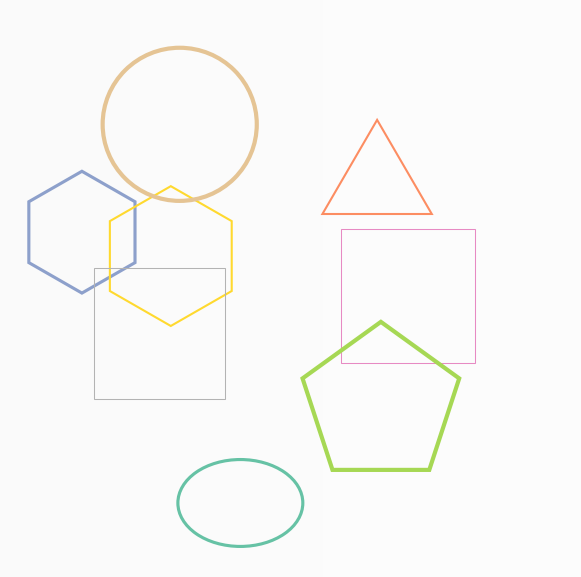[{"shape": "oval", "thickness": 1.5, "radius": 0.54, "center": [0.414, 0.128]}, {"shape": "triangle", "thickness": 1, "radius": 0.54, "center": [0.649, 0.683]}, {"shape": "hexagon", "thickness": 1.5, "radius": 0.53, "center": [0.141, 0.597]}, {"shape": "square", "thickness": 0.5, "radius": 0.58, "center": [0.702, 0.487]}, {"shape": "pentagon", "thickness": 2, "radius": 0.71, "center": [0.655, 0.3]}, {"shape": "hexagon", "thickness": 1, "radius": 0.61, "center": [0.294, 0.556]}, {"shape": "circle", "thickness": 2, "radius": 0.66, "center": [0.309, 0.784]}, {"shape": "square", "thickness": 0.5, "radius": 0.57, "center": [0.274, 0.421]}]